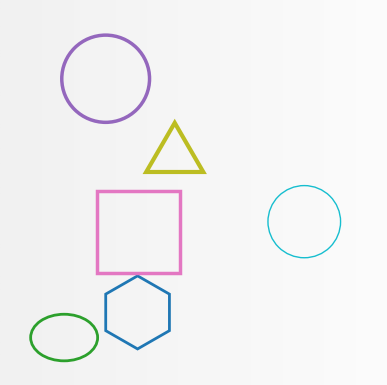[{"shape": "hexagon", "thickness": 2, "radius": 0.47, "center": [0.355, 0.189]}, {"shape": "oval", "thickness": 2, "radius": 0.43, "center": [0.166, 0.123]}, {"shape": "circle", "thickness": 2.5, "radius": 0.57, "center": [0.273, 0.796]}, {"shape": "square", "thickness": 2.5, "radius": 0.53, "center": [0.357, 0.398]}, {"shape": "triangle", "thickness": 3, "radius": 0.43, "center": [0.451, 0.596]}, {"shape": "circle", "thickness": 1, "radius": 0.47, "center": [0.785, 0.424]}]